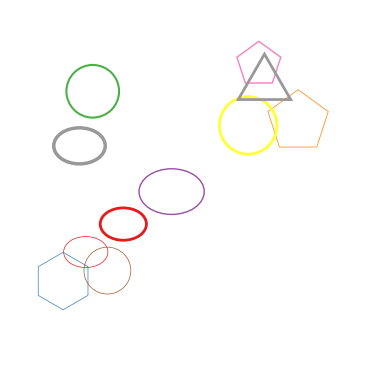[{"shape": "oval", "thickness": 2, "radius": 0.3, "center": [0.32, 0.418]}, {"shape": "oval", "thickness": 0.5, "radius": 0.29, "center": [0.223, 0.345]}, {"shape": "hexagon", "thickness": 0.5, "radius": 0.37, "center": [0.164, 0.27]}, {"shape": "circle", "thickness": 1.5, "radius": 0.34, "center": [0.241, 0.763]}, {"shape": "oval", "thickness": 1, "radius": 0.42, "center": [0.446, 0.502]}, {"shape": "pentagon", "thickness": 0.5, "radius": 0.41, "center": [0.774, 0.685]}, {"shape": "circle", "thickness": 2, "radius": 0.37, "center": [0.645, 0.674]}, {"shape": "circle", "thickness": 0.5, "radius": 0.3, "center": [0.279, 0.297]}, {"shape": "pentagon", "thickness": 1, "radius": 0.3, "center": [0.672, 0.833]}, {"shape": "triangle", "thickness": 2, "radius": 0.39, "center": [0.687, 0.781]}, {"shape": "oval", "thickness": 2.5, "radius": 0.33, "center": [0.206, 0.621]}]